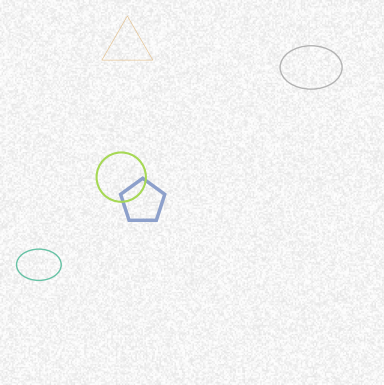[{"shape": "oval", "thickness": 1, "radius": 0.29, "center": [0.101, 0.312]}, {"shape": "pentagon", "thickness": 2.5, "radius": 0.3, "center": [0.371, 0.477]}, {"shape": "circle", "thickness": 1.5, "radius": 0.32, "center": [0.315, 0.54]}, {"shape": "triangle", "thickness": 0.5, "radius": 0.38, "center": [0.331, 0.882]}, {"shape": "oval", "thickness": 1, "radius": 0.4, "center": [0.808, 0.825]}]